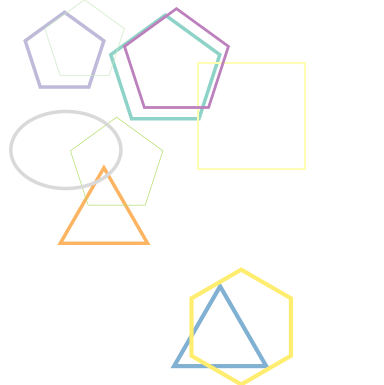[{"shape": "pentagon", "thickness": 2.5, "radius": 0.74, "center": [0.429, 0.812]}, {"shape": "square", "thickness": 1.5, "radius": 0.69, "center": [0.653, 0.698]}, {"shape": "pentagon", "thickness": 2.5, "radius": 0.54, "center": [0.168, 0.861]}, {"shape": "triangle", "thickness": 3, "radius": 0.69, "center": [0.572, 0.118]}, {"shape": "triangle", "thickness": 2.5, "radius": 0.65, "center": [0.27, 0.434]}, {"shape": "pentagon", "thickness": 0.5, "radius": 0.63, "center": [0.303, 0.569]}, {"shape": "oval", "thickness": 2.5, "radius": 0.71, "center": [0.171, 0.61]}, {"shape": "pentagon", "thickness": 2, "radius": 0.71, "center": [0.458, 0.836]}, {"shape": "pentagon", "thickness": 0.5, "radius": 0.54, "center": [0.22, 0.892]}, {"shape": "hexagon", "thickness": 3, "radius": 0.75, "center": [0.627, 0.15]}]